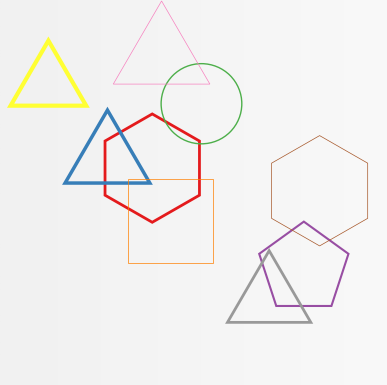[{"shape": "hexagon", "thickness": 2, "radius": 0.7, "center": [0.393, 0.563]}, {"shape": "triangle", "thickness": 2.5, "radius": 0.63, "center": [0.277, 0.588]}, {"shape": "circle", "thickness": 1, "radius": 0.52, "center": [0.52, 0.731]}, {"shape": "pentagon", "thickness": 1.5, "radius": 0.61, "center": [0.784, 0.303]}, {"shape": "square", "thickness": 0.5, "radius": 0.55, "center": [0.44, 0.427]}, {"shape": "triangle", "thickness": 3, "radius": 0.56, "center": [0.125, 0.782]}, {"shape": "hexagon", "thickness": 0.5, "radius": 0.72, "center": [0.825, 0.505]}, {"shape": "triangle", "thickness": 0.5, "radius": 0.72, "center": [0.417, 0.854]}, {"shape": "triangle", "thickness": 2, "radius": 0.62, "center": [0.695, 0.225]}]